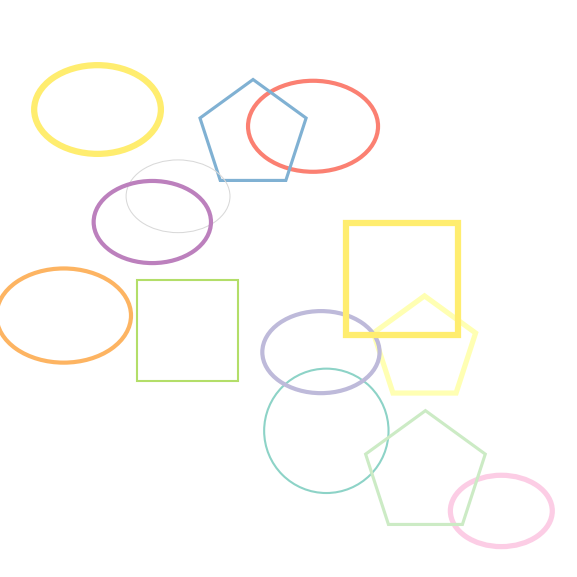[{"shape": "circle", "thickness": 1, "radius": 0.54, "center": [0.565, 0.253]}, {"shape": "pentagon", "thickness": 2.5, "radius": 0.46, "center": [0.735, 0.394]}, {"shape": "oval", "thickness": 2, "radius": 0.51, "center": [0.556, 0.389]}, {"shape": "oval", "thickness": 2, "radius": 0.56, "center": [0.542, 0.78]}, {"shape": "pentagon", "thickness": 1.5, "radius": 0.48, "center": [0.438, 0.765]}, {"shape": "oval", "thickness": 2, "radius": 0.58, "center": [0.11, 0.453]}, {"shape": "square", "thickness": 1, "radius": 0.44, "center": [0.325, 0.427]}, {"shape": "oval", "thickness": 2.5, "radius": 0.44, "center": [0.868, 0.114]}, {"shape": "oval", "thickness": 0.5, "radius": 0.45, "center": [0.308, 0.659]}, {"shape": "oval", "thickness": 2, "radius": 0.51, "center": [0.264, 0.615]}, {"shape": "pentagon", "thickness": 1.5, "radius": 0.54, "center": [0.737, 0.179]}, {"shape": "oval", "thickness": 3, "radius": 0.55, "center": [0.169, 0.81]}, {"shape": "square", "thickness": 3, "radius": 0.49, "center": [0.696, 0.516]}]